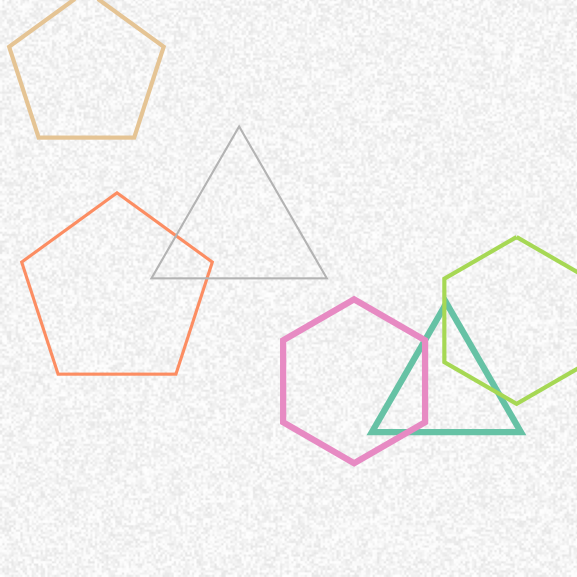[{"shape": "triangle", "thickness": 3, "radius": 0.74, "center": [0.773, 0.325]}, {"shape": "pentagon", "thickness": 1.5, "radius": 0.87, "center": [0.203, 0.492]}, {"shape": "hexagon", "thickness": 3, "radius": 0.71, "center": [0.613, 0.339]}, {"shape": "hexagon", "thickness": 2, "radius": 0.72, "center": [0.895, 0.444]}, {"shape": "pentagon", "thickness": 2, "radius": 0.7, "center": [0.15, 0.875]}, {"shape": "triangle", "thickness": 1, "radius": 0.88, "center": [0.414, 0.605]}]